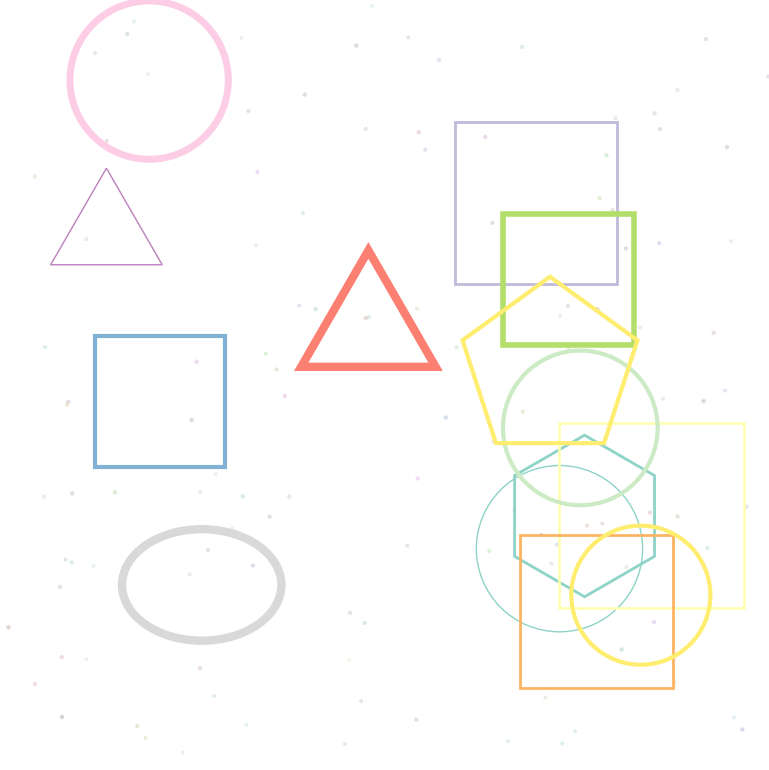[{"shape": "hexagon", "thickness": 1, "radius": 0.52, "center": [0.759, 0.33]}, {"shape": "circle", "thickness": 0.5, "radius": 0.54, "center": [0.727, 0.287]}, {"shape": "square", "thickness": 1, "radius": 0.6, "center": [0.846, 0.331]}, {"shape": "square", "thickness": 1, "radius": 0.53, "center": [0.696, 0.737]}, {"shape": "triangle", "thickness": 3, "radius": 0.5, "center": [0.478, 0.574]}, {"shape": "square", "thickness": 1.5, "radius": 0.42, "center": [0.208, 0.479]}, {"shape": "square", "thickness": 1, "radius": 0.5, "center": [0.775, 0.206]}, {"shape": "square", "thickness": 2, "radius": 0.42, "center": [0.739, 0.637]}, {"shape": "circle", "thickness": 2.5, "radius": 0.51, "center": [0.194, 0.896]}, {"shape": "oval", "thickness": 3, "radius": 0.52, "center": [0.262, 0.24]}, {"shape": "triangle", "thickness": 0.5, "radius": 0.42, "center": [0.138, 0.698]}, {"shape": "circle", "thickness": 1.5, "radius": 0.5, "center": [0.754, 0.444]}, {"shape": "pentagon", "thickness": 1.5, "radius": 0.6, "center": [0.714, 0.521]}, {"shape": "circle", "thickness": 1.5, "radius": 0.45, "center": [0.832, 0.227]}]